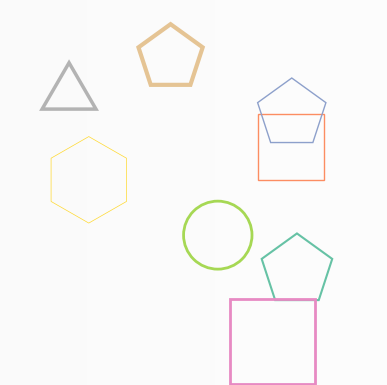[{"shape": "pentagon", "thickness": 1.5, "radius": 0.48, "center": [0.766, 0.298]}, {"shape": "square", "thickness": 1, "radius": 0.43, "center": [0.751, 0.617]}, {"shape": "pentagon", "thickness": 1, "radius": 0.46, "center": [0.753, 0.705]}, {"shape": "square", "thickness": 2, "radius": 0.55, "center": [0.702, 0.114]}, {"shape": "circle", "thickness": 2, "radius": 0.44, "center": [0.562, 0.389]}, {"shape": "hexagon", "thickness": 0.5, "radius": 0.56, "center": [0.229, 0.533]}, {"shape": "pentagon", "thickness": 3, "radius": 0.44, "center": [0.44, 0.85]}, {"shape": "triangle", "thickness": 2.5, "radius": 0.4, "center": [0.178, 0.757]}]